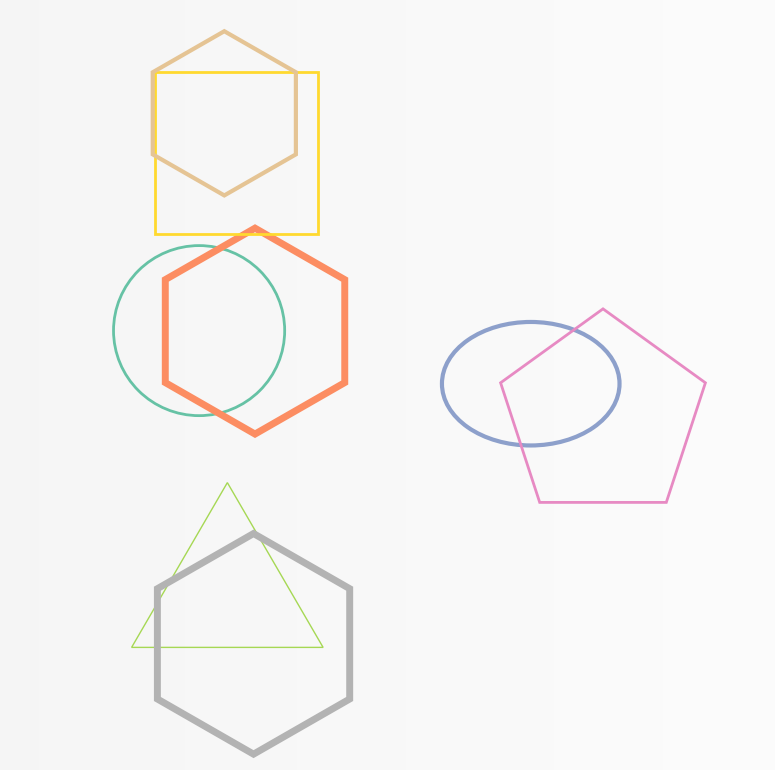[{"shape": "circle", "thickness": 1, "radius": 0.55, "center": [0.257, 0.571]}, {"shape": "hexagon", "thickness": 2.5, "radius": 0.67, "center": [0.329, 0.57]}, {"shape": "oval", "thickness": 1.5, "radius": 0.57, "center": [0.685, 0.502]}, {"shape": "pentagon", "thickness": 1, "radius": 0.69, "center": [0.778, 0.46]}, {"shape": "triangle", "thickness": 0.5, "radius": 0.71, "center": [0.293, 0.231]}, {"shape": "square", "thickness": 1, "radius": 0.53, "center": [0.305, 0.801]}, {"shape": "hexagon", "thickness": 1.5, "radius": 0.53, "center": [0.289, 0.853]}, {"shape": "hexagon", "thickness": 2.5, "radius": 0.72, "center": [0.327, 0.164]}]